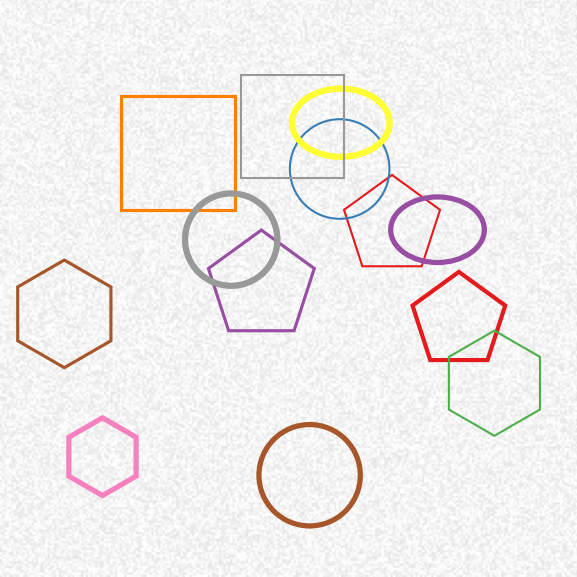[{"shape": "pentagon", "thickness": 2, "radius": 0.42, "center": [0.795, 0.444]}, {"shape": "pentagon", "thickness": 1, "radius": 0.44, "center": [0.679, 0.609]}, {"shape": "circle", "thickness": 1, "radius": 0.43, "center": [0.588, 0.706]}, {"shape": "hexagon", "thickness": 1, "radius": 0.46, "center": [0.856, 0.336]}, {"shape": "pentagon", "thickness": 1.5, "radius": 0.48, "center": [0.453, 0.504]}, {"shape": "oval", "thickness": 2.5, "radius": 0.41, "center": [0.758, 0.601]}, {"shape": "square", "thickness": 1.5, "radius": 0.49, "center": [0.309, 0.734]}, {"shape": "oval", "thickness": 3, "radius": 0.42, "center": [0.59, 0.787]}, {"shape": "hexagon", "thickness": 1.5, "radius": 0.47, "center": [0.111, 0.456]}, {"shape": "circle", "thickness": 2.5, "radius": 0.44, "center": [0.536, 0.176]}, {"shape": "hexagon", "thickness": 2.5, "radius": 0.34, "center": [0.177, 0.208]}, {"shape": "circle", "thickness": 3, "radius": 0.4, "center": [0.4, 0.584]}, {"shape": "square", "thickness": 1, "radius": 0.44, "center": [0.506, 0.78]}]